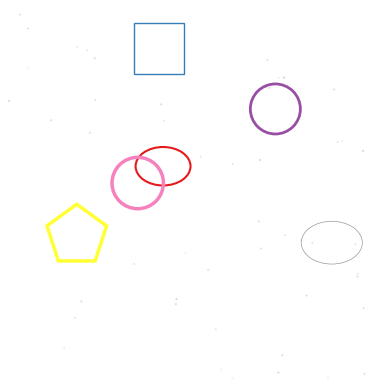[{"shape": "oval", "thickness": 1.5, "radius": 0.36, "center": [0.424, 0.568]}, {"shape": "square", "thickness": 1, "radius": 0.33, "center": [0.413, 0.874]}, {"shape": "circle", "thickness": 2, "radius": 0.32, "center": [0.715, 0.717]}, {"shape": "pentagon", "thickness": 2.5, "radius": 0.41, "center": [0.199, 0.388]}, {"shape": "circle", "thickness": 2.5, "radius": 0.33, "center": [0.358, 0.525]}, {"shape": "oval", "thickness": 0.5, "radius": 0.4, "center": [0.862, 0.37]}]